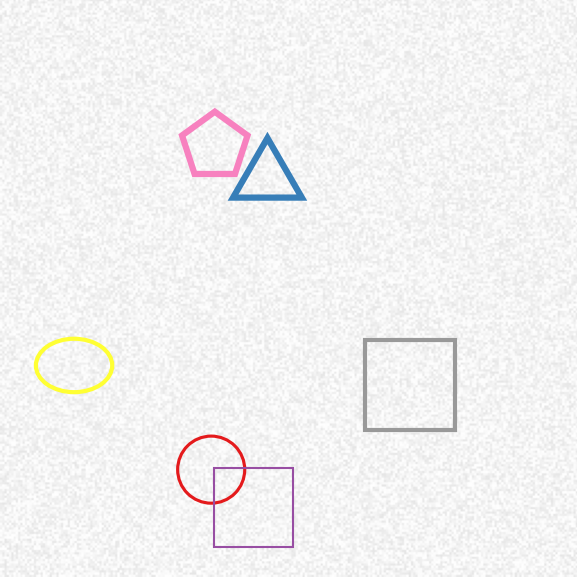[{"shape": "circle", "thickness": 1.5, "radius": 0.29, "center": [0.366, 0.186]}, {"shape": "triangle", "thickness": 3, "radius": 0.34, "center": [0.463, 0.691]}, {"shape": "square", "thickness": 1, "radius": 0.34, "center": [0.439, 0.12]}, {"shape": "oval", "thickness": 2, "radius": 0.33, "center": [0.128, 0.366]}, {"shape": "pentagon", "thickness": 3, "radius": 0.3, "center": [0.372, 0.746]}, {"shape": "square", "thickness": 2, "radius": 0.39, "center": [0.71, 0.332]}]